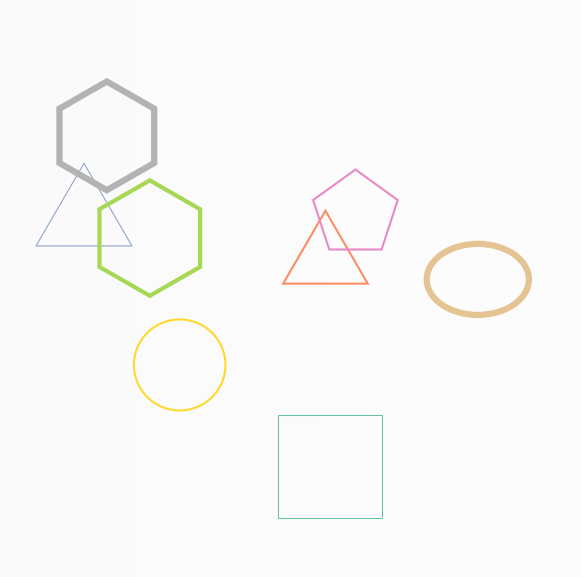[{"shape": "square", "thickness": 0.5, "radius": 0.45, "center": [0.568, 0.192]}, {"shape": "triangle", "thickness": 1, "radius": 0.42, "center": [0.56, 0.55]}, {"shape": "triangle", "thickness": 0.5, "radius": 0.48, "center": [0.145, 0.621]}, {"shape": "pentagon", "thickness": 1, "radius": 0.38, "center": [0.612, 0.629]}, {"shape": "hexagon", "thickness": 2, "radius": 0.5, "center": [0.258, 0.587]}, {"shape": "circle", "thickness": 1, "radius": 0.39, "center": [0.309, 0.367]}, {"shape": "oval", "thickness": 3, "radius": 0.44, "center": [0.822, 0.515]}, {"shape": "hexagon", "thickness": 3, "radius": 0.47, "center": [0.184, 0.764]}]